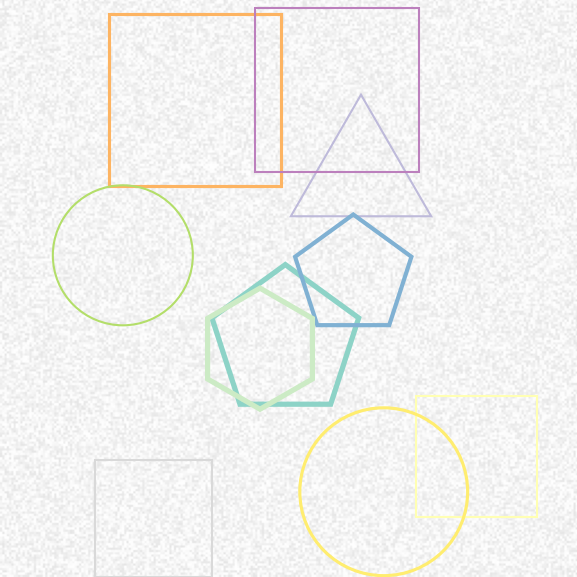[{"shape": "pentagon", "thickness": 2.5, "radius": 0.67, "center": [0.494, 0.407]}, {"shape": "square", "thickness": 1, "radius": 0.53, "center": [0.825, 0.208]}, {"shape": "triangle", "thickness": 1, "radius": 0.7, "center": [0.625, 0.695]}, {"shape": "pentagon", "thickness": 2, "radius": 0.53, "center": [0.612, 0.522]}, {"shape": "square", "thickness": 1.5, "radius": 0.74, "center": [0.337, 0.826]}, {"shape": "circle", "thickness": 1, "radius": 0.61, "center": [0.213, 0.557]}, {"shape": "square", "thickness": 1, "radius": 0.51, "center": [0.266, 0.102]}, {"shape": "square", "thickness": 1, "radius": 0.71, "center": [0.584, 0.843]}, {"shape": "hexagon", "thickness": 2.5, "radius": 0.52, "center": [0.45, 0.395]}, {"shape": "circle", "thickness": 1.5, "radius": 0.73, "center": [0.664, 0.148]}]